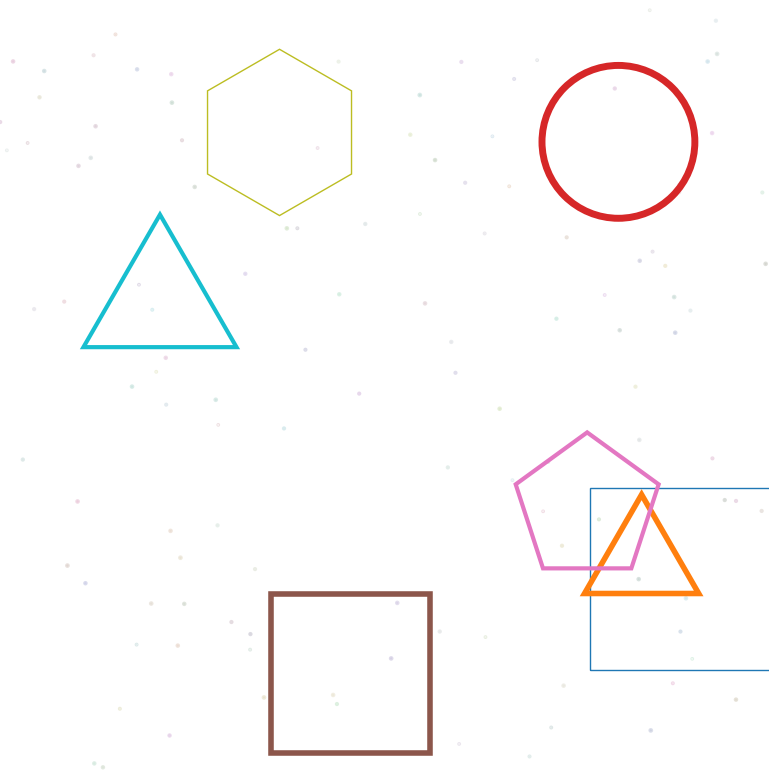[{"shape": "square", "thickness": 0.5, "radius": 0.59, "center": [0.884, 0.248]}, {"shape": "triangle", "thickness": 2, "radius": 0.43, "center": [0.833, 0.272]}, {"shape": "circle", "thickness": 2.5, "radius": 0.5, "center": [0.803, 0.816]}, {"shape": "square", "thickness": 2, "radius": 0.51, "center": [0.455, 0.126]}, {"shape": "pentagon", "thickness": 1.5, "radius": 0.49, "center": [0.763, 0.341]}, {"shape": "hexagon", "thickness": 0.5, "radius": 0.54, "center": [0.363, 0.828]}, {"shape": "triangle", "thickness": 1.5, "radius": 0.57, "center": [0.208, 0.607]}]